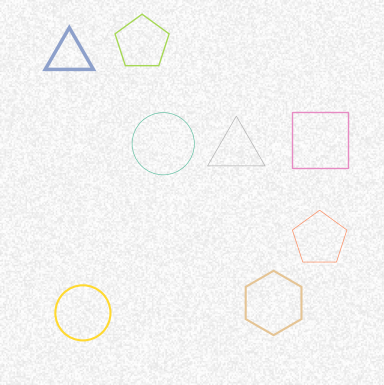[{"shape": "circle", "thickness": 0.5, "radius": 0.4, "center": [0.424, 0.627]}, {"shape": "pentagon", "thickness": 0.5, "radius": 0.37, "center": [0.83, 0.38]}, {"shape": "triangle", "thickness": 2.5, "radius": 0.36, "center": [0.18, 0.856]}, {"shape": "square", "thickness": 1, "radius": 0.36, "center": [0.831, 0.637]}, {"shape": "pentagon", "thickness": 1, "radius": 0.37, "center": [0.369, 0.889]}, {"shape": "circle", "thickness": 1.5, "radius": 0.36, "center": [0.215, 0.187]}, {"shape": "hexagon", "thickness": 1.5, "radius": 0.42, "center": [0.711, 0.213]}, {"shape": "triangle", "thickness": 0.5, "radius": 0.43, "center": [0.614, 0.612]}]